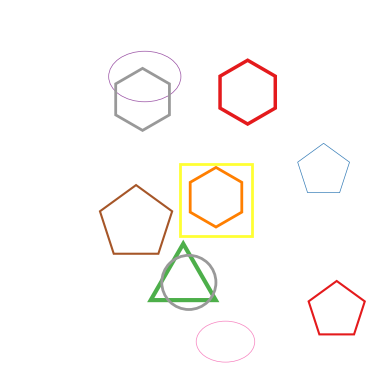[{"shape": "hexagon", "thickness": 2.5, "radius": 0.41, "center": [0.643, 0.761]}, {"shape": "pentagon", "thickness": 1.5, "radius": 0.38, "center": [0.875, 0.193]}, {"shape": "pentagon", "thickness": 0.5, "radius": 0.35, "center": [0.841, 0.557]}, {"shape": "triangle", "thickness": 3, "radius": 0.49, "center": [0.476, 0.269]}, {"shape": "oval", "thickness": 0.5, "radius": 0.47, "center": [0.376, 0.801]}, {"shape": "hexagon", "thickness": 2, "radius": 0.39, "center": [0.561, 0.488]}, {"shape": "square", "thickness": 2, "radius": 0.47, "center": [0.561, 0.48]}, {"shape": "pentagon", "thickness": 1.5, "radius": 0.49, "center": [0.353, 0.421]}, {"shape": "oval", "thickness": 0.5, "radius": 0.38, "center": [0.586, 0.113]}, {"shape": "hexagon", "thickness": 2, "radius": 0.4, "center": [0.37, 0.742]}, {"shape": "circle", "thickness": 2, "radius": 0.35, "center": [0.491, 0.266]}]